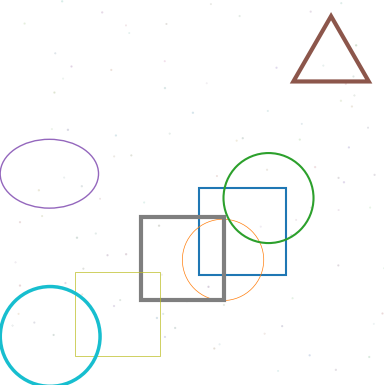[{"shape": "square", "thickness": 1.5, "radius": 0.57, "center": [0.63, 0.399]}, {"shape": "circle", "thickness": 0.5, "radius": 0.53, "center": [0.579, 0.325]}, {"shape": "circle", "thickness": 1.5, "radius": 0.58, "center": [0.697, 0.486]}, {"shape": "oval", "thickness": 1, "radius": 0.64, "center": [0.128, 0.549]}, {"shape": "triangle", "thickness": 3, "radius": 0.56, "center": [0.86, 0.845]}, {"shape": "square", "thickness": 3, "radius": 0.54, "center": [0.475, 0.329]}, {"shape": "square", "thickness": 0.5, "radius": 0.55, "center": [0.305, 0.184]}, {"shape": "circle", "thickness": 2.5, "radius": 0.65, "center": [0.13, 0.126]}]